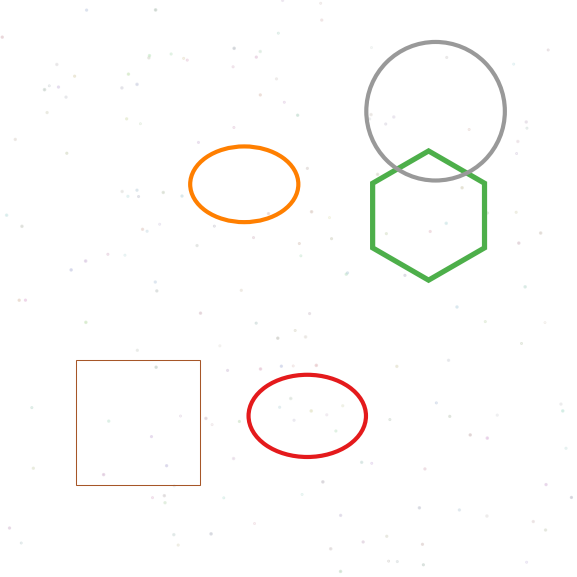[{"shape": "oval", "thickness": 2, "radius": 0.51, "center": [0.532, 0.279]}, {"shape": "hexagon", "thickness": 2.5, "radius": 0.56, "center": [0.742, 0.626]}, {"shape": "oval", "thickness": 2, "radius": 0.47, "center": [0.423, 0.68]}, {"shape": "square", "thickness": 0.5, "radius": 0.54, "center": [0.239, 0.268]}, {"shape": "circle", "thickness": 2, "radius": 0.6, "center": [0.754, 0.807]}]